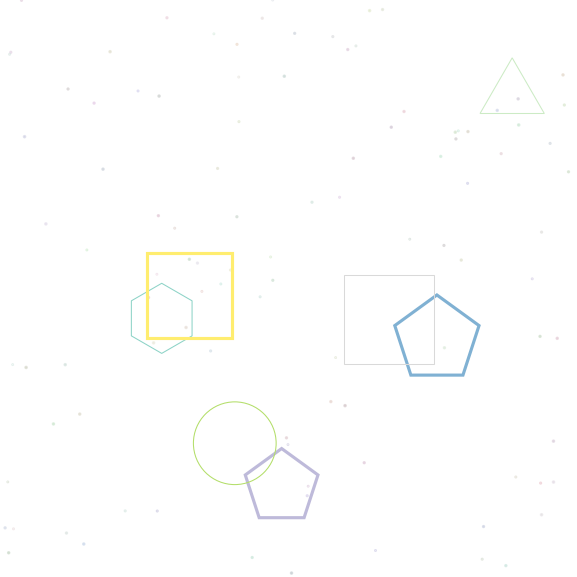[{"shape": "hexagon", "thickness": 0.5, "radius": 0.3, "center": [0.28, 0.448]}, {"shape": "pentagon", "thickness": 1.5, "radius": 0.33, "center": [0.488, 0.156]}, {"shape": "pentagon", "thickness": 1.5, "radius": 0.38, "center": [0.757, 0.412]}, {"shape": "circle", "thickness": 0.5, "radius": 0.36, "center": [0.407, 0.232]}, {"shape": "square", "thickness": 0.5, "radius": 0.39, "center": [0.673, 0.446]}, {"shape": "triangle", "thickness": 0.5, "radius": 0.32, "center": [0.887, 0.835]}, {"shape": "square", "thickness": 1.5, "radius": 0.37, "center": [0.328, 0.488]}]